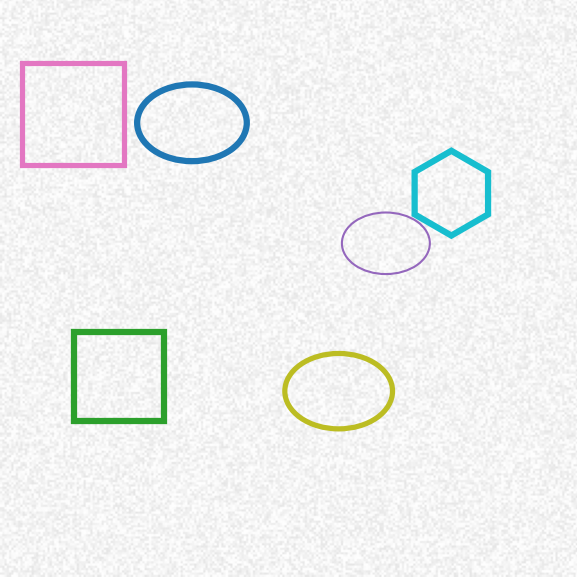[{"shape": "oval", "thickness": 3, "radius": 0.47, "center": [0.332, 0.787]}, {"shape": "square", "thickness": 3, "radius": 0.39, "center": [0.206, 0.347]}, {"shape": "oval", "thickness": 1, "radius": 0.38, "center": [0.668, 0.578]}, {"shape": "square", "thickness": 2.5, "radius": 0.44, "center": [0.126, 0.802]}, {"shape": "oval", "thickness": 2.5, "radius": 0.47, "center": [0.586, 0.322]}, {"shape": "hexagon", "thickness": 3, "radius": 0.37, "center": [0.782, 0.665]}]